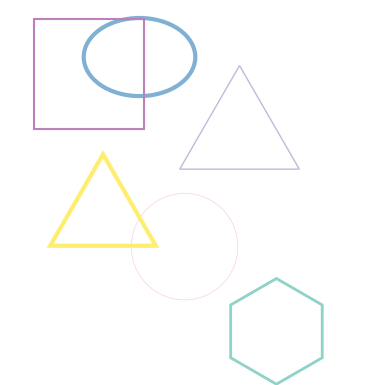[{"shape": "hexagon", "thickness": 2, "radius": 0.69, "center": [0.718, 0.139]}, {"shape": "triangle", "thickness": 1, "radius": 0.9, "center": [0.622, 0.65]}, {"shape": "oval", "thickness": 3, "radius": 0.72, "center": [0.362, 0.852]}, {"shape": "circle", "thickness": 0.5, "radius": 0.69, "center": [0.479, 0.359]}, {"shape": "square", "thickness": 1.5, "radius": 0.71, "center": [0.231, 0.808]}, {"shape": "triangle", "thickness": 3, "radius": 0.79, "center": [0.268, 0.441]}]